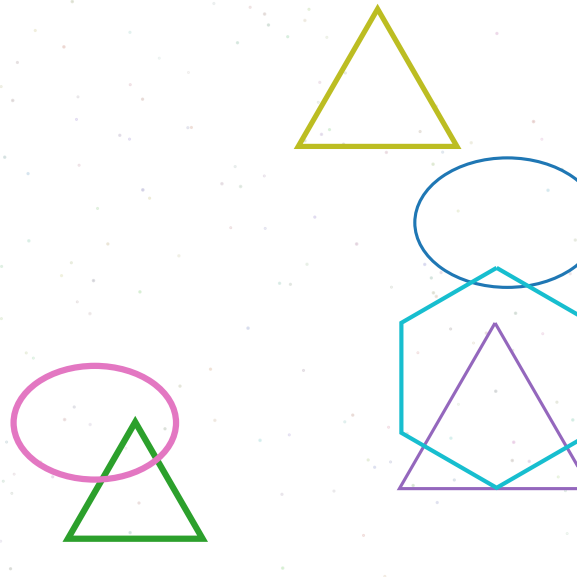[{"shape": "oval", "thickness": 1.5, "radius": 0.8, "center": [0.878, 0.614]}, {"shape": "triangle", "thickness": 3, "radius": 0.67, "center": [0.234, 0.134]}, {"shape": "triangle", "thickness": 1.5, "radius": 0.96, "center": [0.857, 0.249]}, {"shape": "oval", "thickness": 3, "radius": 0.7, "center": [0.164, 0.267]}, {"shape": "triangle", "thickness": 2.5, "radius": 0.79, "center": [0.654, 0.825]}, {"shape": "hexagon", "thickness": 2, "radius": 0.95, "center": [0.86, 0.345]}]